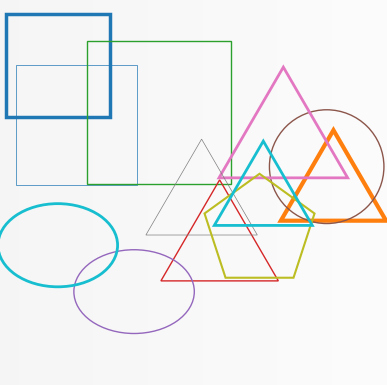[{"shape": "square", "thickness": 2.5, "radius": 0.67, "center": [0.15, 0.83]}, {"shape": "square", "thickness": 0.5, "radius": 0.78, "center": [0.197, 0.675]}, {"shape": "triangle", "thickness": 3, "radius": 0.78, "center": [0.861, 0.505]}, {"shape": "square", "thickness": 1, "radius": 0.93, "center": [0.41, 0.709]}, {"shape": "triangle", "thickness": 1, "radius": 0.87, "center": [0.567, 0.358]}, {"shape": "oval", "thickness": 1, "radius": 0.78, "center": [0.346, 0.243]}, {"shape": "circle", "thickness": 1, "radius": 0.74, "center": [0.843, 0.567]}, {"shape": "triangle", "thickness": 2, "radius": 0.96, "center": [0.731, 0.634]}, {"shape": "triangle", "thickness": 0.5, "radius": 0.83, "center": [0.52, 0.473]}, {"shape": "pentagon", "thickness": 1.5, "radius": 0.75, "center": [0.67, 0.399]}, {"shape": "oval", "thickness": 2, "radius": 0.77, "center": [0.149, 0.363]}, {"shape": "triangle", "thickness": 2, "radius": 0.73, "center": [0.679, 0.487]}]